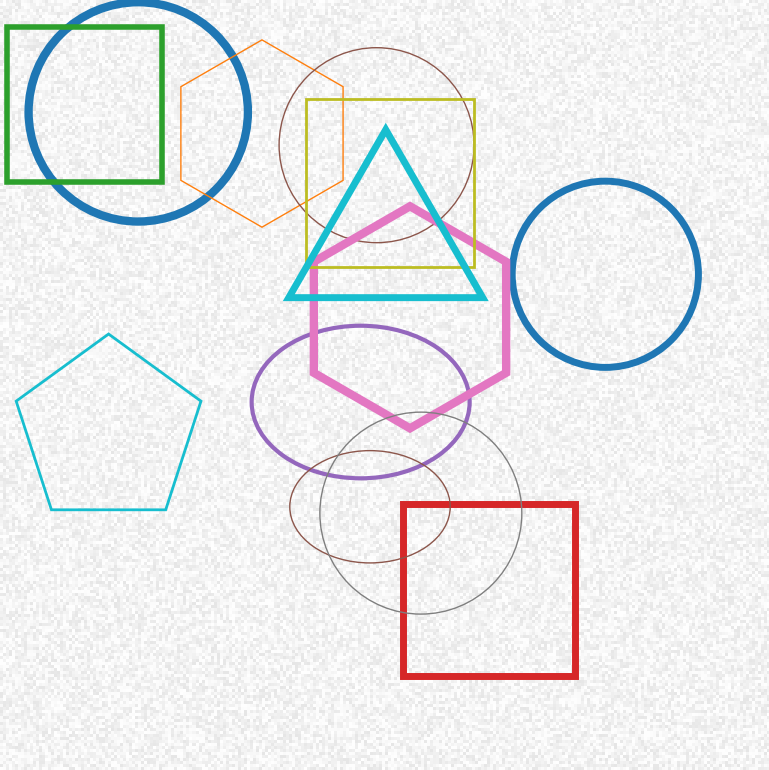[{"shape": "circle", "thickness": 2.5, "radius": 0.6, "center": [0.786, 0.644]}, {"shape": "circle", "thickness": 3, "radius": 0.71, "center": [0.18, 0.855]}, {"shape": "hexagon", "thickness": 0.5, "radius": 0.61, "center": [0.34, 0.827]}, {"shape": "square", "thickness": 2, "radius": 0.5, "center": [0.109, 0.865]}, {"shape": "square", "thickness": 2.5, "radius": 0.56, "center": [0.635, 0.234]}, {"shape": "oval", "thickness": 1.5, "radius": 0.71, "center": [0.468, 0.478]}, {"shape": "oval", "thickness": 0.5, "radius": 0.52, "center": [0.481, 0.342]}, {"shape": "circle", "thickness": 0.5, "radius": 0.63, "center": [0.489, 0.811]}, {"shape": "hexagon", "thickness": 3, "radius": 0.72, "center": [0.532, 0.588]}, {"shape": "circle", "thickness": 0.5, "radius": 0.66, "center": [0.547, 0.334]}, {"shape": "square", "thickness": 1, "radius": 0.55, "center": [0.507, 0.763]}, {"shape": "pentagon", "thickness": 1, "radius": 0.63, "center": [0.141, 0.44]}, {"shape": "triangle", "thickness": 2.5, "radius": 0.73, "center": [0.501, 0.686]}]